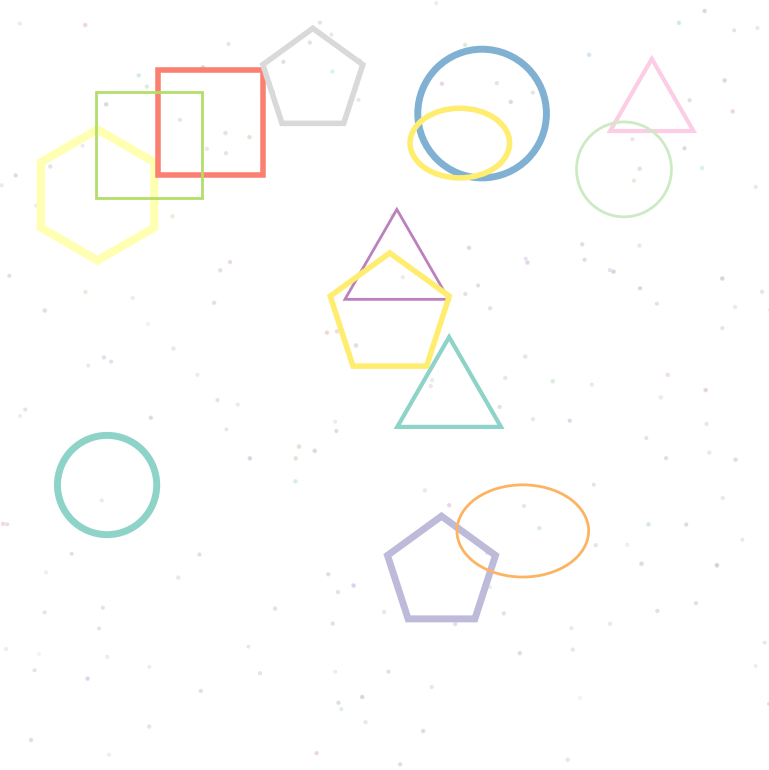[{"shape": "circle", "thickness": 2.5, "radius": 0.32, "center": [0.139, 0.37]}, {"shape": "triangle", "thickness": 1.5, "radius": 0.39, "center": [0.583, 0.484]}, {"shape": "hexagon", "thickness": 3, "radius": 0.42, "center": [0.127, 0.747]}, {"shape": "pentagon", "thickness": 2.5, "radius": 0.37, "center": [0.573, 0.256]}, {"shape": "square", "thickness": 2, "radius": 0.34, "center": [0.274, 0.841]}, {"shape": "circle", "thickness": 2.5, "radius": 0.42, "center": [0.626, 0.853]}, {"shape": "oval", "thickness": 1, "radius": 0.43, "center": [0.679, 0.31]}, {"shape": "square", "thickness": 1, "radius": 0.34, "center": [0.193, 0.812]}, {"shape": "triangle", "thickness": 1.5, "radius": 0.31, "center": [0.846, 0.861]}, {"shape": "pentagon", "thickness": 2, "radius": 0.34, "center": [0.406, 0.895]}, {"shape": "triangle", "thickness": 1, "radius": 0.39, "center": [0.515, 0.65]}, {"shape": "circle", "thickness": 1, "radius": 0.31, "center": [0.81, 0.78]}, {"shape": "pentagon", "thickness": 2, "radius": 0.41, "center": [0.506, 0.59]}, {"shape": "oval", "thickness": 2, "radius": 0.32, "center": [0.597, 0.814]}]